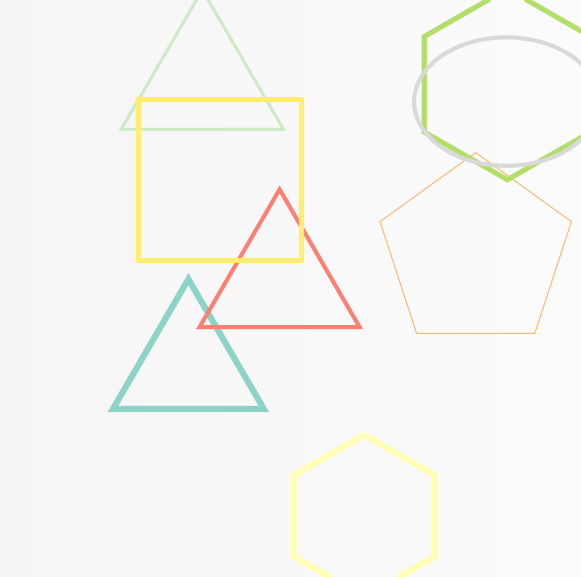[{"shape": "triangle", "thickness": 3, "radius": 0.75, "center": [0.324, 0.366]}, {"shape": "hexagon", "thickness": 3, "radius": 0.7, "center": [0.627, 0.106]}, {"shape": "triangle", "thickness": 2, "radius": 0.79, "center": [0.481, 0.512]}, {"shape": "pentagon", "thickness": 0.5, "radius": 0.87, "center": [0.818, 0.562]}, {"shape": "hexagon", "thickness": 2.5, "radius": 0.83, "center": [0.873, 0.853]}, {"shape": "oval", "thickness": 2, "radius": 0.79, "center": [0.871, 0.823]}, {"shape": "triangle", "thickness": 1.5, "radius": 0.81, "center": [0.348, 0.856]}, {"shape": "square", "thickness": 2.5, "radius": 0.7, "center": [0.378, 0.689]}]